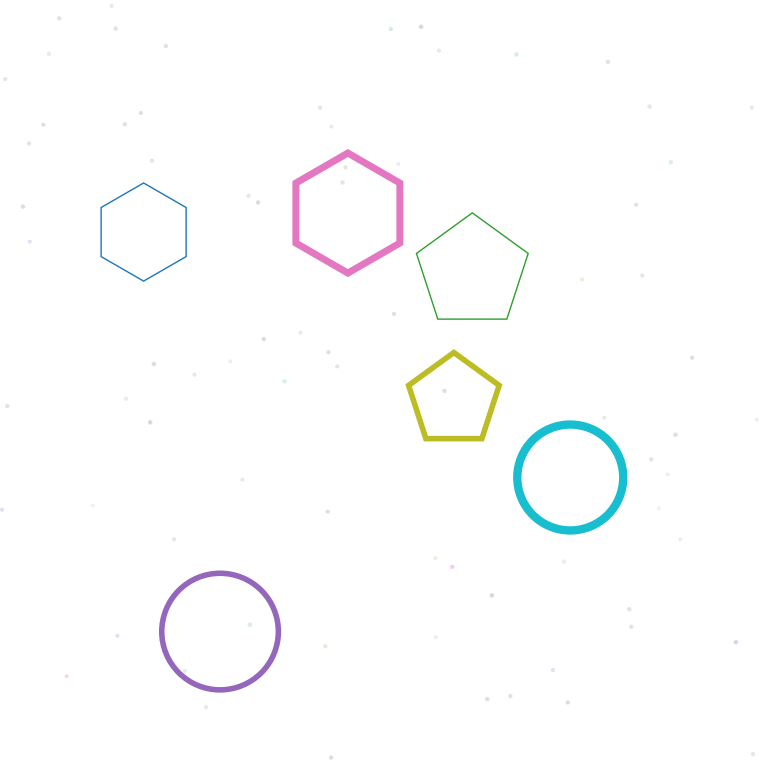[{"shape": "hexagon", "thickness": 0.5, "radius": 0.32, "center": [0.187, 0.699]}, {"shape": "pentagon", "thickness": 0.5, "radius": 0.38, "center": [0.613, 0.647]}, {"shape": "circle", "thickness": 2, "radius": 0.38, "center": [0.286, 0.18]}, {"shape": "hexagon", "thickness": 2.5, "radius": 0.39, "center": [0.452, 0.723]}, {"shape": "pentagon", "thickness": 2, "radius": 0.31, "center": [0.589, 0.48]}, {"shape": "circle", "thickness": 3, "radius": 0.34, "center": [0.741, 0.38]}]